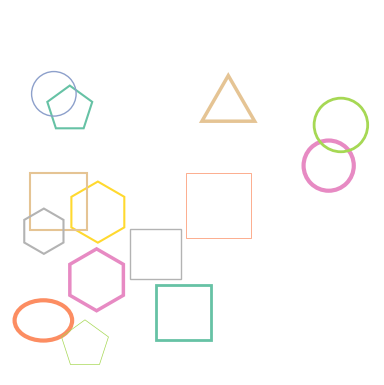[{"shape": "square", "thickness": 2, "radius": 0.36, "center": [0.477, 0.188]}, {"shape": "pentagon", "thickness": 1.5, "radius": 0.31, "center": [0.181, 0.716]}, {"shape": "oval", "thickness": 3, "radius": 0.37, "center": [0.113, 0.168]}, {"shape": "square", "thickness": 0.5, "radius": 0.42, "center": [0.567, 0.465]}, {"shape": "circle", "thickness": 1, "radius": 0.29, "center": [0.14, 0.756]}, {"shape": "hexagon", "thickness": 2.5, "radius": 0.4, "center": [0.251, 0.273]}, {"shape": "circle", "thickness": 3, "radius": 0.33, "center": [0.854, 0.57]}, {"shape": "pentagon", "thickness": 0.5, "radius": 0.32, "center": [0.221, 0.105]}, {"shape": "circle", "thickness": 2, "radius": 0.35, "center": [0.885, 0.675]}, {"shape": "hexagon", "thickness": 1.5, "radius": 0.4, "center": [0.254, 0.449]}, {"shape": "triangle", "thickness": 2.5, "radius": 0.4, "center": [0.593, 0.725]}, {"shape": "square", "thickness": 1.5, "radius": 0.37, "center": [0.153, 0.476]}, {"shape": "square", "thickness": 1, "radius": 0.33, "center": [0.404, 0.34]}, {"shape": "hexagon", "thickness": 1.5, "radius": 0.29, "center": [0.114, 0.399]}]